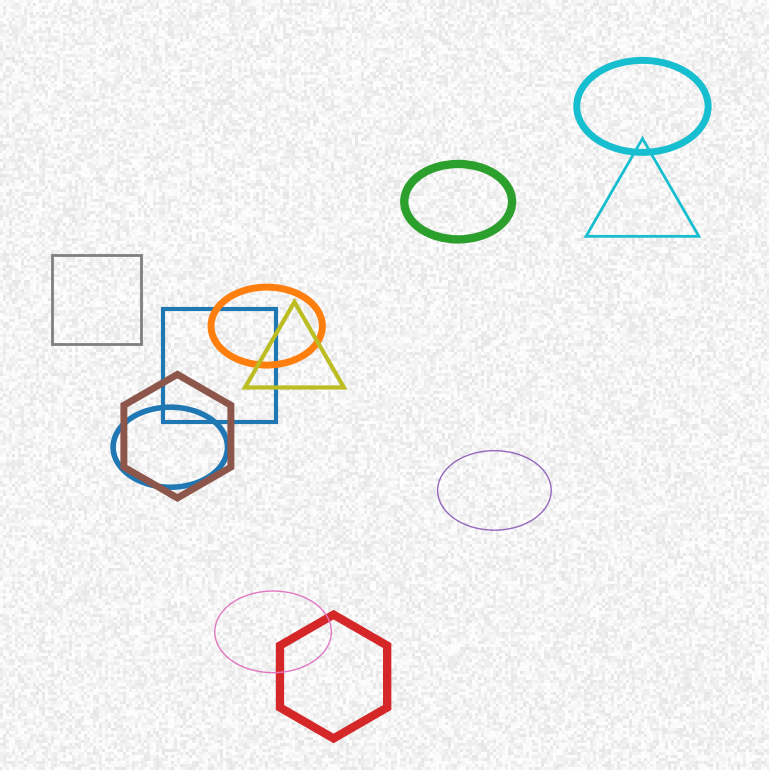[{"shape": "oval", "thickness": 2, "radius": 0.37, "center": [0.221, 0.419]}, {"shape": "square", "thickness": 1.5, "radius": 0.37, "center": [0.285, 0.525]}, {"shape": "oval", "thickness": 2.5, "radius": 0.36, "center": [0.346, 0.576]}, {"shape": "oval", "thickness": 3, "radius": 0.35, "center": [0.595, 0.738]}, {"shape": "hexagon", "thickness": 3, "radius": 0.4, "center": [0.433, 0.121]}, {"shape": "oval", "thickness": 0.5, "radius": 0.37, "center": [0.642, 0.363]}, {"shape": "hexagon", "thickness": 2.5, "radius": 0.4, "center": [0.23, 0.434]}, {"shape": "oval", "thickness": 0.5, "radius": 0.38, "center": [0.355, 0.179]}, {"shape": "square", "thickness": 1, "radius": 0.29, "center": [0.126, 0.611]}, {"shape": "triangle", "thickness": 1.5, "radius": 0.37, "center": [0.382, 0.534]}, {"shape": "triangle", "thickness": 1, "radius": 0.42, "center": [0.834, 0.735]}, {"shape": "oval", "thickness": 2.5, "radius": 0.43, "center": [0.834, 0.862]}]